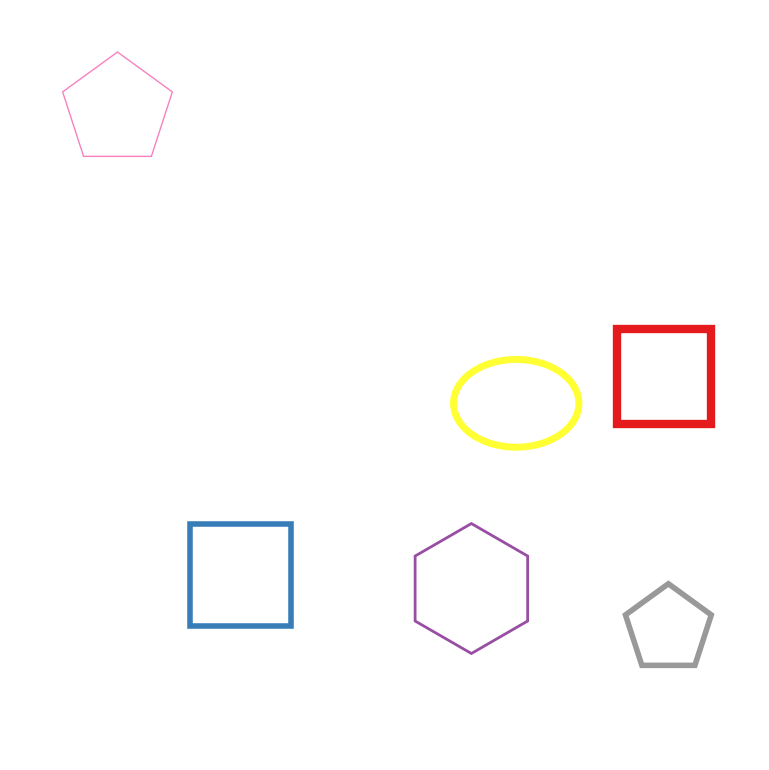[{"shape": "square", "thickness": 3, "radius": 0.31, "center": [0.862, 0.511]}, {"shape": "square", "thickness": 2, "radius": 0.33, "center": [0.312, 0.253]}, {"shape": "hexagon", "thickness": 1, "radius": 0.42, "center": [0.612, 0.236]}, {"shape": "oval", "thickness": 2.5, "radius": 0.41, "center": [0.67, 0.476]}, {"shape": "pentagon", "thickness": 0.5, "radius": 0.37, "center": [0.153, 0.858]}, {"shape": "pentagon", "thickness": 2, "radius": 0.29, "center": [0.868, 0.183]}]